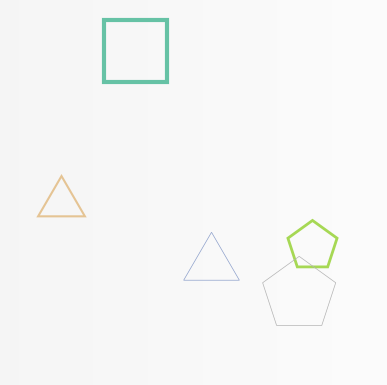[{"shape": "square", "thickness": 3, "radius": 0.4, "center": [0.35, 0.867]}, {"shape": "triangle", "thickness": 0.5, "radius": 0.42, "center": [0.546, 0.314]}, {"shape": "pentagon", "thickness": 2, "radius": 0.33, "center": [0.806, 0.361]}, {"shape": "triangle", "thickness": 1.5, "radius": 0.35, "center": [0.159, 0.473]}, {"shape": "pentagon", "thickness": 0.5, "radius": 0.5, "center": [0.772, 0.235]}]